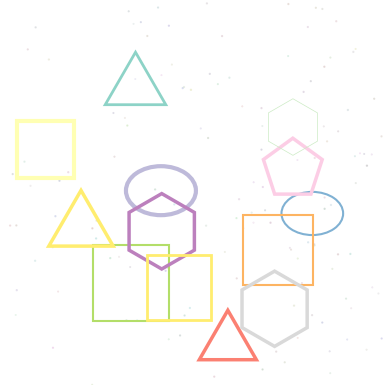[{"shape": "triangle", "thickness": 2, "radius": 0.45, "center": [0.352, 0.773]}, {"shape": "square", "thickness": 3, "radius": 0.37, "center": [0.118, 0.612]}, {"shape": "oval", "thickness": 3, "radius": 0.45, "center": [0.418, 0.505]}, {"shape": "triangle", "thickness": 2.5, "radius": 0.43, "center": [0.592, 0.108]}, {"shape": "oval", "thickness": 1.5, "radius": 0.4, "center": [0.811, 0.446]}, {"shape": "square", "thickness": 1.5, "radius": 0.45, "center": [0.721, 0.352]}, {"shape": "square", "thickness": 1.5, "radius": 0.5, "center": [0.341, 0.264]}, {"shape": "pentagon", "thickness": 2.5, "radius": 0.4, "center": [0.761, 0.561]}, {"shape": "hexagon", "thickness": 2.5, "radius": 0.49, "center": [0.713, 0.198]}, {"shape": "hexagon", "thickness": 2.5, "radius": 0.49, "center": [0.42, 0.399]}, {"shape": "hexagon", "thickness": 0.5, "radius": 0.37, "center": [0.761, 0.67]}, {"shape": "square", "thickness": 2, "radius": 0.42, "center": [0.465, 0.253]}, {"shape": "triangle", "thickness": 2.5, "radius": 0.48, "center": [0.21, 0.409]}]